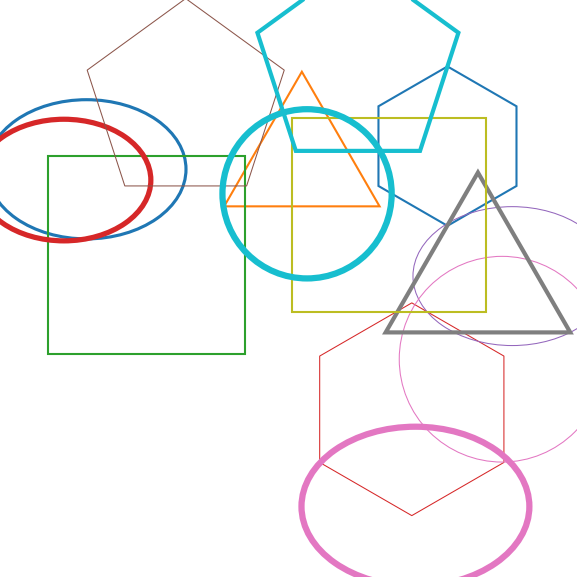[{"shape": "oval", "thickness": 1.5, "radius": 0.86, "center": [0.15, 0.706]}, {"shape": "hexagon", "thickness": 1, "radius": 0.69, "center": [0.775, 0.746]}, {"shape": "triangle", "thickness": 1, "radius": 0.78, "center": [0.523, 0.72]}, {"shape": "square", "thickness": 1, "radius": 0.85, "center": [0.253, 0.558]}, {"shape": "hexagon", "thickness": 0.5, "radius": 0.92, "center": [0.713, 0.29]}, {"shape": "oval", "thickness": 2.5, "radius": 0.75, "center": [0.111, 0.687]}, {"shape": "oval", "thickness": 0.5, "radius": 0.86, "center": [0.887, 0.521]}, {"shape": "pentagon", "thickness": 0.5, "radius": 0.9, "center": [0.322, 0.822]}, {"shape": "oval", "thickness": 3, "radius": 0.99, "center": [0.719, 0.122]}, {"shape": "circle", "thickness": 0.5, "radius": 0.89, "center": [0.869, 0.377]}, {"shape": "triangle", "thickness": 2, "radius": 0.92, "center": [0.828, 0.516]}, {"shape": "square", "thickness": 1, "radius": 0.84, "center": [0.674, 0.627]}, {"shape": "circle", "thickness": 3, "radius": 0.73, "center": [0.532, 0.664]}, {"shape": "pentagon", "thickness": 2, "radius": 0.91, "center": [0.62, 0.886]}]